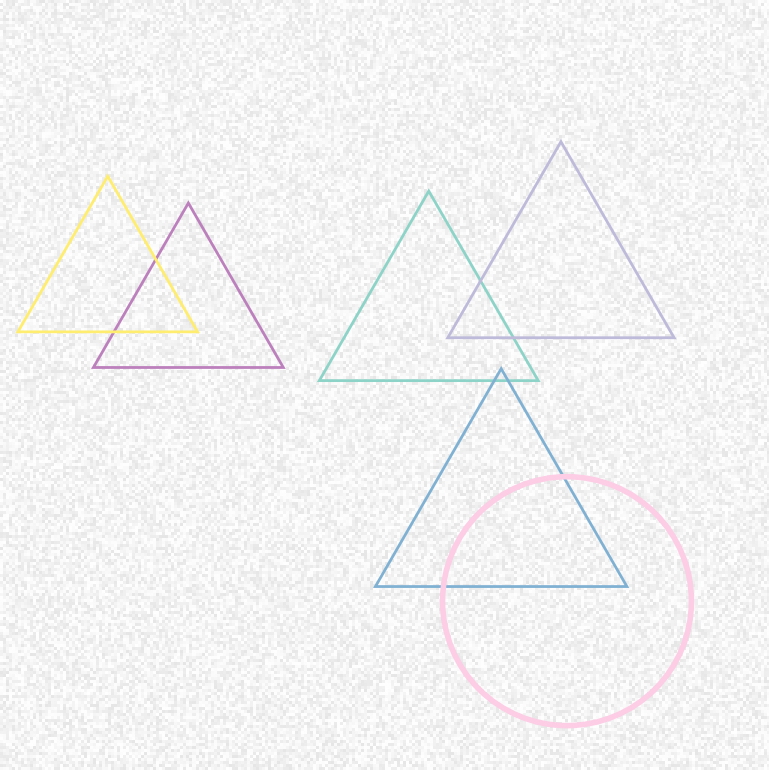[{"shape": "triangle", "thickness": 1, "radius": 0.82, "center": [0.557, 0.588]}, {"shape": "triangle", "thickness": 1, "radius": 0.85, "center": [0.728, 0.646]}, {"shape": "triangle", "thickness": 1, "radius": 0.94, "center": [0.651, 0.333]}, {"shape": "circle", "thickness": 2, "radius": 0.81, "center": [0.736, 0.219]}, {"shape": "triangle", "thickness": 1, "radius": 0.71, "center": [0.245, 0.594]}, {"shape": "triangle", "thickness": 1, "radius": 0.67, "center": [0.14, 0.636]}]